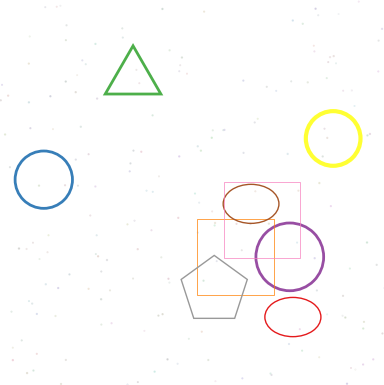[{"shape": "oval", "thickness": 1, "radius": 0.36, "center": [0.761, 0.177]}, {"shape": "circle", "thickness": 2, "radius": 0.37, "center": [0.114, 0.533]}, {"shape": "triangle", "thickness": 2, "radius": 0.42, "center": [0.346, 0.798]}, {"shape": "circle", "thickness": 2, "radius": 0.44, "center": [0.753, 0.333]}, {"shape": "square", "thickness": 0.5, "radius": 0.5, "center": [0.612, 0.333]}, {"shape": "circle", "thickness": 3, "radius": 0.36, "center": [0.865, 0.64]}, {"shape": "oval", "thickness": 1, "radius": 0.36, "center": [0.652, 0.471]}, {"shape": "square", "thickness": 0.5, "radius": 0.49, "center": [0.682, 0.429]}, {"shape": "pentagon", "thickness": 1, "radius": 0.45, "center": [0.556, 0.246]}]